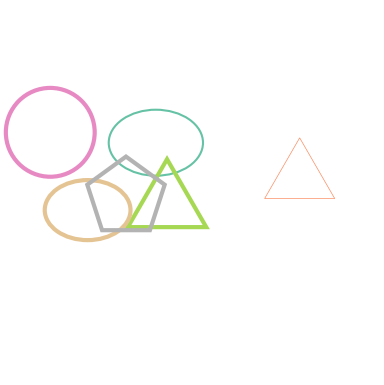[{"shape": "oval", "thickness": 1.5, "radius": 0.61, "center": [0.405, 0.629]}, {"shape": "triangle", "thickness": 0.5, "radius": 0.53, "center": [0.778, 0.537]}, {"shape": "circle", "thickness": 3, "radius": 0.58, "center": [0.131, 0.656]}, {"shape": "triangle", "thickness": 3, "radius": 0.59, "center": [0.434, 0.469]}, {"shape": "oval", "thickness": 3, "radius": 0.56, "center": [0.228, 0.454]}, {"shape": "pentagon", "thickness": 3, "radius": 0.53, "center": [0.327, 0.488]}]